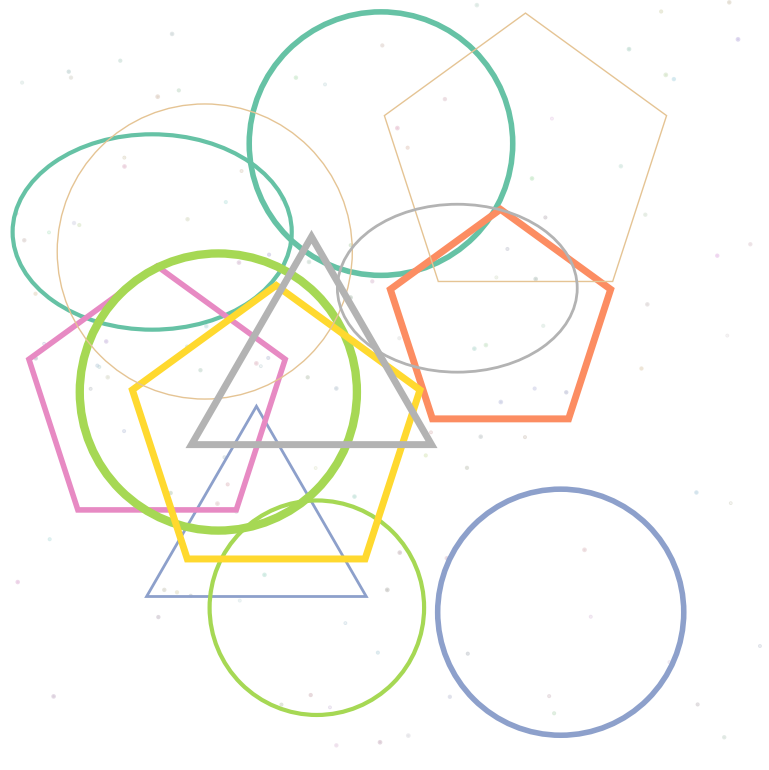[{"shape": "circle", "thickness": 2, "radius": 0.86, "center": [0.495, 0.813]}, {"shape": "oval", "thickness": 1.5, "radius": 0.91, "center": [0.198, 0.699]}, {"shape": "pentagon", "thickness": 2.5, "radius": 0.75, "center": [0.65, 0.578]}, {"shape": "circle", "thickness": 2, "radius": 0.8, "center": [0.728, 0.205]}, {"shape": "triangle", "thickness": 1, "radius": 0.82, "center": [0.333, 0.308]}, {"shape": "pentagon", "thickness": 2, "radius": 0.87, "center": [0.204, 0.479]}, {"shape": "circle", "thickness": 3, "radius": 0.9, "center": [0.284, 0.491]}, {"shape": "circle", "thickness": 1.5, "radius": 0.7, "center": [0.411, 0.211]}, {"shape": "pentagon", "thickness": 2.5, "radius": 0.98, "center": [0.359, 0.433]}, {"shape": "circle", "thickness": 0.5, "radius": 0.96, "center": [0.266, 0.673]}, {"shape": "pentagon", "thickness": 0.5, "radius": 0.96, "center": [0.682, 0.79]}, {"shape": "oval", "thickness": 1, "radius": 0.78, "center": [0.594, 0.626]}, {"shape": "triangle", "thickness": 2.5, "radius": 0.9, "center": [0.405, 0.513]}]